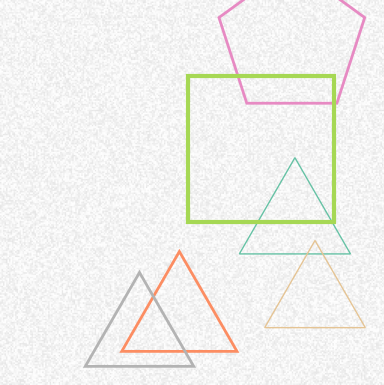[{"shape": "triangle", "thickness": 1, "radius": 0.83, "center": [0.766, 0.424]}, {"shape": "triangle", "thickness": 2, "radius": 0.86, "center": [0.466, 0.174]}, {"shape": "pentagon", "thickness": 2, "radius": 1.0, "center": [0.758, 0.893]}, {"shape": "square", "thickness": 3, "radius": 0.95, "center": [0.679, 0.614]}, {"shape": "triangle", "thickness": 1, "radius": 0.75, "center": [0.818, 0.224]}, {"shape": "triangle", "thickness": 2, "radius": 0.81, "center": [0.362, 0.13]}]